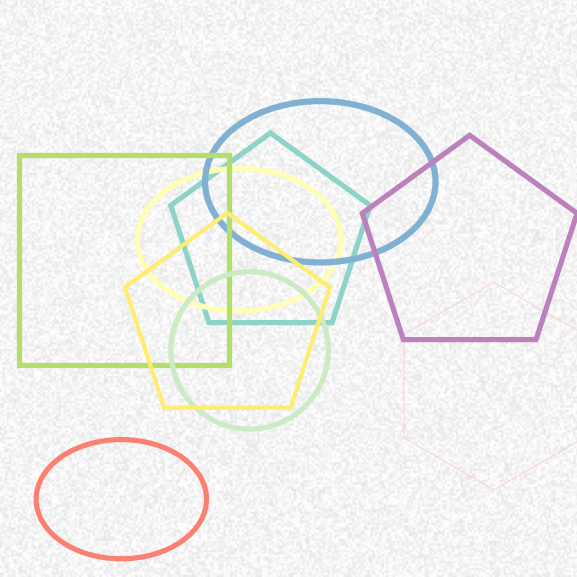[{"shape": "pentagon", "thickness": 2.5, "radius": 0.91, "center": [0.468, 0.587]}, {"shape": "oval", "thickness": 2.5, "radius": 0.88, "center": [0.414, 0.584]}, {"shape": "oval", "thickness": 2.5, "radius": 0.74, "center": [0.21, 0.135]}, {"shape": "oval", "thickness": 3, "radius": 1.0, "center": [0.555, 0.684]}, {"shape": "square", "thickness": 2.5, "radius": 0.91, "center": [0.215, 0.549]}, {"shape": "hexagon", "thickness": 0.5, "radius": 0.9, "center": [0.855, 0.331]}, {"shape": "pentagon", "thickness": 2.5, "radius": 0.98, "center": [0.813, 0.569]}, {"shape": "circle", "thickness": 2.5, "radius": 0.68, "center": [0.432, 0.392]}, {"shape": "pentagon", "thickness": 2, "radius": 0.93, "center": [0.394, 0.444]}]